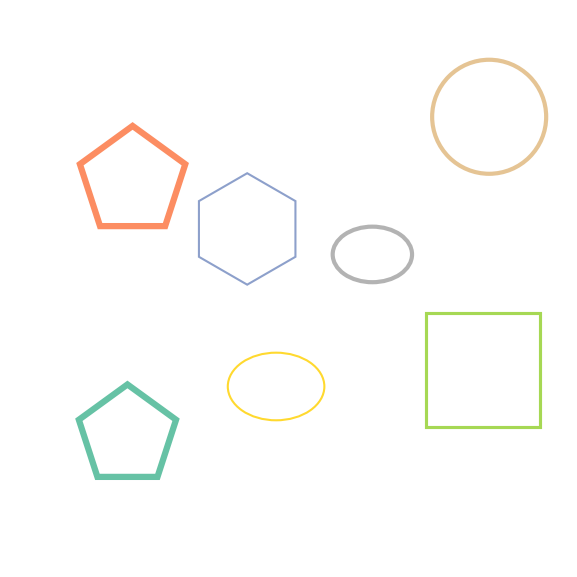[{"shape": "pentagon", "thickness": 3, "radius": 0.44, "center": [0.221, 0.245]}, {"shape": "pentagon", "thickness": 3, "radius": 0.48, "center": [0.23, 0.685]}, {"shape": "hexagon", "thickness": 1, "radius": 0.48, "center": [0.428, 0.603]}, {"shape": "square", "thickness": 1.5, "radius": 0.49, "center": [0.837, 0.358]}, {"shape": "oval", "thickness": 1, "radius": 0.42, "center": [0.478, 0.33]}, {"shape": "circle", "thickness": 2, "radius": 0.49, "center": [0.847, 0.797]}, {"shape": "oval", "thickness": 2, "radius": 0.34, "center": [0.645, 0.559]}]